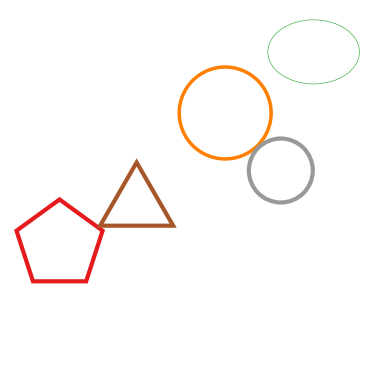[{"shape": "pentagon", "thickness": 3, "radius": 0.59, "center": [0.155, 0.364]}, {"shape": "oval", "thickness": 0.5, "radius": 0.59, "center": [0.815, 0.865]}, {"shape": "circle", "thickness": 2.5, "radius": 0.6, "center": [0.585, 0.707]}, {"shape": "triangle", "thickness": 3, "radius": 0.55, "center": [0.355, 0.469]}, {"shape": "circle", "thickness": 3, "radius": 0.42, "center": [0.729, 0.557]}]